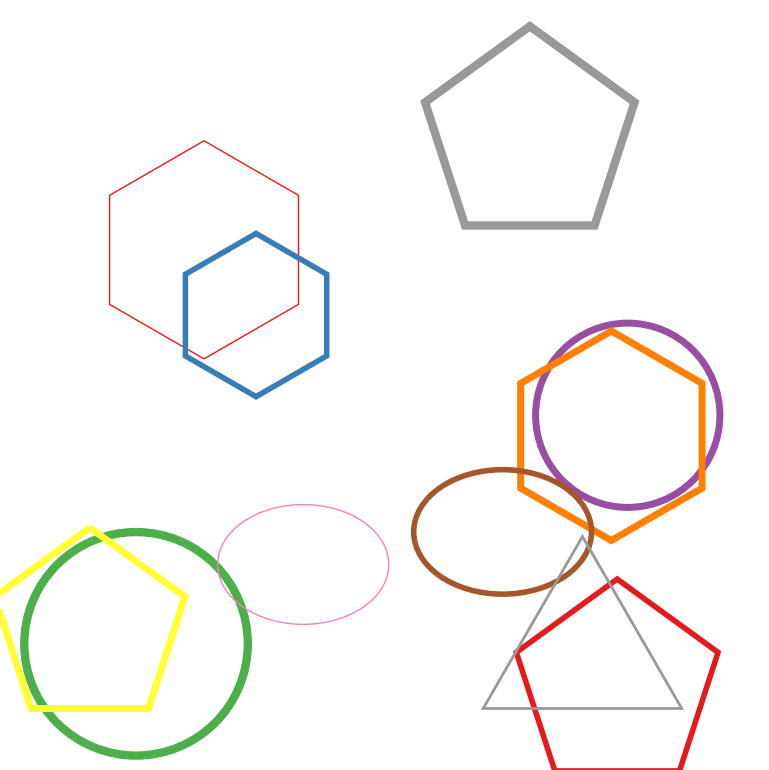[{"shape": "hexagon", "thickness": 0.5, "radius": 0.71, "center": [0.265, 0.676]}, {"shape": "pentagon", "thickness": 2, "radius": 0.69, "center": [0.802, 0.11]}, {"shape": "hexagon", "thickness": 2, "radius": 0.53, "center": [0.333, 0.591]}, {"shape": "circle", "thickness": 3, "radius": 0.73, "center": [0.177, 0.164]}, {"shape": "circle", "thickness": 2.5, "radius": 0.6, "center": [0.815, 0.461]}, {"shape": "hexagon", "thickness": 2.5, "radius": 0.68, "center": [0.794, 0.434]}, {"shape": "pentagon", "thickness": 2.5, "radius": 0.65, "center": [0.117, 0.185]}, {"shape": "oval", "thickness": 2, "radius": 0.58, "center": [0.653, 0.309]}, {"shape": "oval", "thickness": 0.5, "radius": 0.56, "center": [0.394, 0.267]}, {"shape": "triangle", "thickness": 1, "radius": 0.74, "center": [0.756, 0.154]}, {"shape": "pentagon", "thickness": 3, "radius": 0.72, "center": [0.688, 0.823]}]